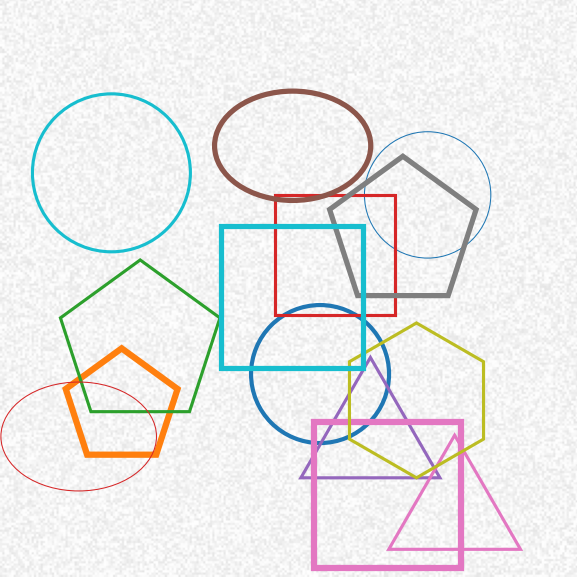[{"shape": "circle", "thickness": 2, "radius": 0.6, "center": [0.554, 0.351]}, {"shape": "circle", "thickness": 0.5, "radius": 0.55, "center": [0.74, 0.662]}, {"shape": "pentagon", "thickness": 3, "radius": 0.51, "center": [0.211, 0.294]}, {"shape": "pentagon", "thickness": 1.5, "radius": 0.73, "center": [0.243, 0.404]}, {"shape": "oval", "thickness": 0.5, "radius": 0.67, "center": [0.136, 0.243]}, {"shape": "square", "thickness": 1.5, "radius": 0.52, "center": [0.58, 0.558]}, {"shape": "triangle", "thickness": 1.5, "radius": 0.69, "center": [0.641, 0.241]}, {"shape": "oval", "thickness": 2.5, "radius": 0.68, "center": [0.507, 0.747]}, {"shape": "square", "thickness": 3, "radius": 0.64, "center": [0.671, 0.142]}, {"shape": "triangle", "thickness": 1.5, "radius": 0.66, "center": [0.787, 0.114]}, {"shape": "pentagon", "thickness": 2.5, "radius": 0.67, "center": [0.698, 0.595]}, {"shape": "hexagon", "thickness": 1.5, "radius": 0.67, "center": [0.721, 0.306]}, {"shape": "square", "thickness": 2.5, "radius": 0.61, "center": [0.505, 0.486]}, {"shape": "circle", "thickness": 1.5, "radius": 0.68, "center": [0.193, 0.7]}]